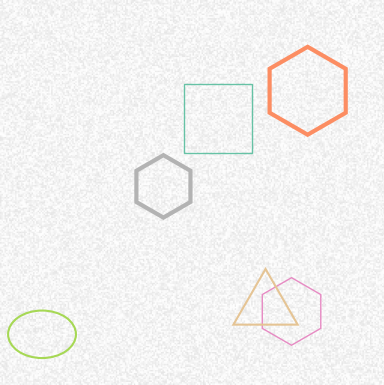[{"shape": "square", "thickness": 1, "radius": 0.45, "center": [0.566, 0.692]}, {"shape": "hexagon", "thickness": 3, "radius": 0.57, "center": [0.799, 0.764]}, {"shape": "hexagon", "thickness": 1, "radius": 0.44, "center": [0.757, 0.191]}, {"shape": "oval", "thickness": 1.5, "radius": 0.44, "center": [0.109, 0.132]}, {"shape": "triangle", "thickness": 1.5, "radius": 0.48, "center": [0.69, 0.205]}, {"shape": "hexagon", "thickness": 3, "radius": 0.41, "center": [0.424, 0.516]}]